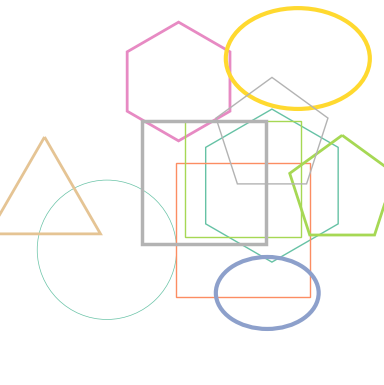[{"shape": "hexagon", "thickness": 1, "radius": 0.99, "center": [0.706, 0.518]}, {"shape": "circle", "thickness": 0.5, "radius": 0.91, "center": [0.278, 0.351]}, {"shape": "square", "thickness": 1, "radius": 0.87, "center": [0.631, 0.402]}, {"shape": "oval", "thickness": 3, "radius": 0.67, "center": [0.694, 0.239]}, {"shape": "hexagon", "thickness": 2, "radius": 0.77, "center": [0.464, 0.788]}, {"shape": "square", "thickness": 1, "radius": 0.75, "center": [0.631, 0.536]}, {"shape": "pentagon", "thickness": 2, "radius": 0.72, "center": [0.889, 0.505]}, {"shape": "oval", "thickness": 3, "radius": 0.94, "center": [0.774, 0.848]}, {"shape": "triangle", "thickness": 2, "radius": 0.84, "center": [0.116, 0.476]}, {"shape": "pentagon", "thickness": 1, "radius": 0.76, "center": [0.706, 0.646]}, {"shape": "square", "thickness": 2.5, "radius": 0.8, "center": [0.529, 0.526]}]